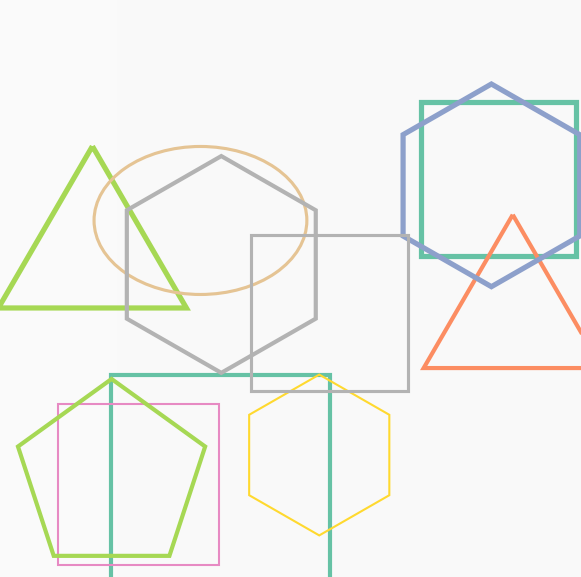[{"shape": "square", "thickness": 2, "radius": 0.94, "center": [0.379, 0.161]}, {"shape": "square", "thickness": 2.5, "radius": 0.67, "center": [0.857, 0.689]}, {"shape": "triangle", "thickness": 2, "radius": 0.88, "center": [0.882, 0.45]}, {"shape": "hexagon", "thickness": 2.5, "radius": 0.88, "center": [0.845, 0.678]}, {"shape": "square", "thickness": 1, "radius": 0.7, "center": [0.238, 0.161]}, {"shape": "triangle", "thickness": 2.5, "radius": 0.93, "center": [0.159, 0.559]}, {"shape": "pentagon", "thickness": 2, "radius": 0.85, "center": [0.192, 0.174]}, {"shape": "hexagon", "thickness": 1, "radius": 0.7, "center": [0.549, 0.211]}, {"shape": "oval", "thickness": 1.5, "radius": 0.92, "center": [0.345, 0.617]}, {"shape": "hexagon", "thickness": 2, "radius": 0.94, "center": [0.381, 0.541]}, {"shape": "square", "thickness": 1.5, "radius": 0.68, "center": [0.567, 0.458]}]